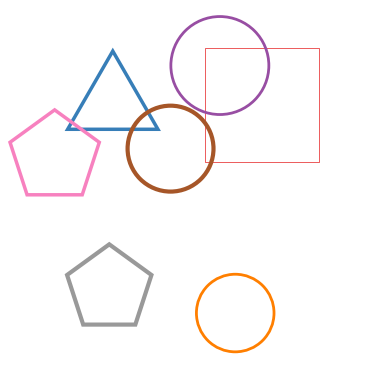[{"shape": "square", "thickness": 0.5, "radius": 0.74, "center": [0.68, 0.727]}, {"shape": "triangle", "thickness": 2.5, "radius": 0.68, "center": [0.293, 0.732]}, {"shape": "circle", "thickness": 2, "radius": 0.64, "center": [0.571, 0.83]}, {"shape": "circle", "thickness": 2, "radius": 0.5, "center": [0.611, 0.187]}, {"shape": "circle", "thickness": 3, "radius": 0.56, "center": [0.443, 0.614]}, {"shape": "pentagon", "thickness": 2.5, "radius": 0.61, "center": [0.142, 0.593]}, {"shape": "pentagon", "thickness": 3, "radius": 0.58, "center": [0.284, 0.25]}]